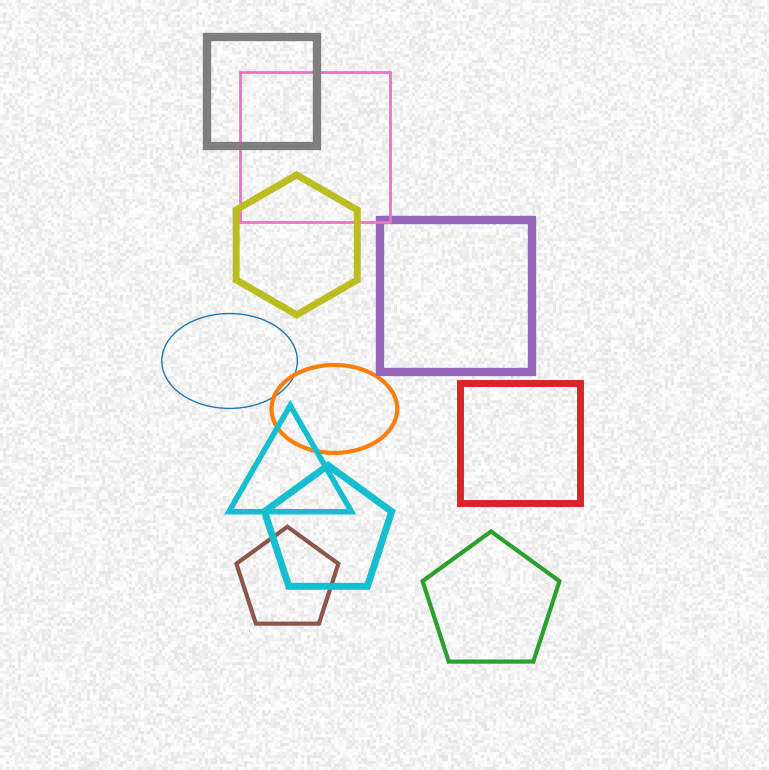[{"shape": "oval", "thickness": 0.5, "radius": 0.44, "center": [0.298, 0.531]}, {"shape": "oval", "thickness": 1.5, "radius": 0.41, "center": [0.434, 0.469]}, {"shape": "pentagon", "thickness": 1.5, "radius": 0.47, "center": [0.638, 0.216]}, {"shape": "square", "thickness": 2.5, "radius": 0.39, "center": [0.676, 0.425]}, {"shape": "square", "thickness": 3, "radius": 0.49, "center": [0.592, 0.616]}, {"shape": "pentagon", "thickness": 1.5, "radius": 0.35, "center": [0.373, 0.246]}, {"shape": "square", "thickness": 1, "radius": 0.49, "center": [0.409, 0.809]}, {"shape": "square", "thickness": 3, "radius": 0.36, "center": [0.34, 0.881]}, {"shape": "hexagon", "thickness": 2.5, "radius": 0.45, "center": [0.385, 0.682]}, {"shape": "pentagon", "thickness": 2.5, "radius": 0.43, "center": [0.426, 0.309]}, {"shape": "triangle", "thickness": 2, "radius": 0.46, "center": [0.377, 0.381]}]